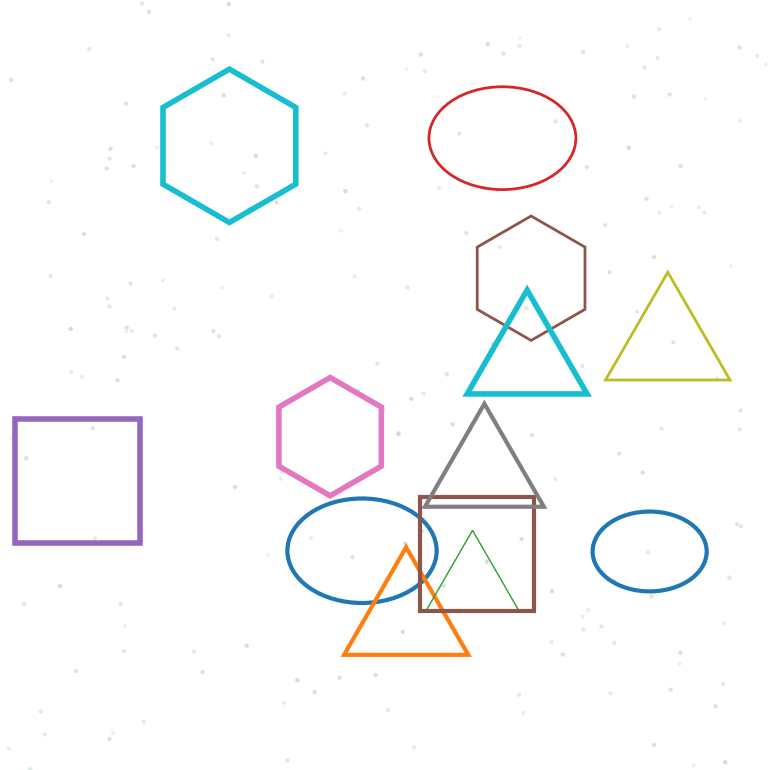[{"shape": "oval", "thickness": 1.5, "radius": 0.48, "center": [0.47, 0.285]}, {"shape": "oval", "thickness": 1.5, "radius": 0.37, "center": [0.844, 0.284]}, {"shape": "triangle", "thickness": 1.5, "radius": 0.47, "center": [0.527, 0.196]}, {"shape": "triangle", "thickness": 0.5, "radius": 0.34, "center": [0.614, 0.242]}, {"shape": "oval", "thickness": 1, "radius": 0.48, "center": [0.652, 0.821]}, {"shape": "square", "thickness": 2, "radius": 0.4, "center": [0.101, 0.375]}, {"shape": "square", "thickness": 1.5, "radius": 0.37, "center": [0.619, 0.281]}, {"shape": "hexagon", "thickness": 1, "radius": 0.4, "center": [0.69, 0.639]}, {"shape": "hexagon", "thickness": 2, "radius": 0.38, "center": [0.429, 0.433]}, {"shape": "triangle", "thickness": 1.5, "radius": 0.45, "center": [0.629, 0.386]}, {"shape": "triangle", "thickness": 1, "radius": 0.47, "center": [0.867, 0.553]}, {"shape": "triangle", "thickness": 2, "radius": 0.45, "center": [0.685, 0.533]}, {"shape": "hexagon", "thickness": 2, "radius": 0.5, "center": [0.298, 0.811]}]